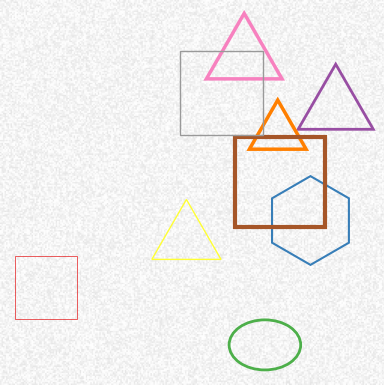[{"shape": "square", "thickness": 0.5, "radius": 0.41, "center": [0.12, 0.253]}, {"shape": "hexagon", "thickness": 1.5, "radius": 0.58, "center": [0.806, 0.427]}, {"shape": "oval", "thickness": 2, "radius": 0.46, "center": [0.688, 0.104]}, {"shape": "triangle", "thickness": 2, "radius": 0.56, "center": [0.872, 0.721]}, {"shape": "triangle", "thickness": 2.5, "radius": 0.43, "center": [0.721, 0.655]}, {"shape": "triangle", "thickness": 1, "radius": 0.52, "center": [0.484, 0.378]}, {"shape": "square", "thickness": 3, "radius": 0.58, "center": [0.727, 0.528]}, {"shape": "triangle", "thickness": 2.5, "radius": 0.57, "center": [0.634, 0.852]}, {"shape": "square", "thickness": 1, "radius": 0.54, "center": [0.576, 0.758]}]